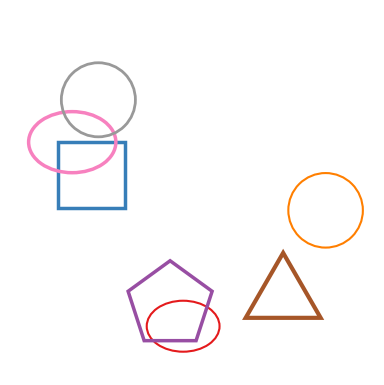[{"shape": "oval", "thickness": 1.5, "radius": 0.47, "center": [0.476, 0.153]}, {"shape": "square", "thickness": 2.5, "radius": 0.43, "center": [0.238, 0.545]}, {"shape": "pentagon", "thickness": 2.5, "radius": 0.57, "center": [0.442, 0.208]}, {"shape": "circle", "thickness": 1.5, "radius": 0.48, "center": [0.846, 0.454]}, {"shape": "triangle", "thickness": 3, "radius": 0.56, "center": [0.735, 0.231]}, {"shape": "oval", "thickness": 2.5, "radius": 0.57, "center": [0.188, 0.631]}, {"shape": "circle", "thickness": 2, "radius": 0.48, "center": [0.256, 0.741]}]